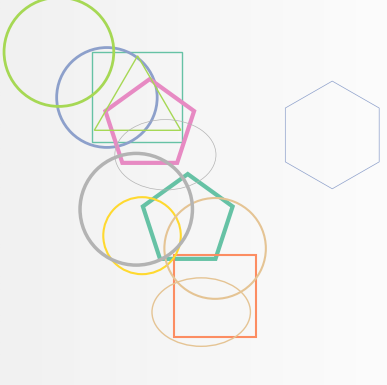[{"shape": "pentagon", "thickness": 3, "radius": 0.61, "center": [0.484, 0.426]}, {"shape": "square", "thickness": 1, "radius": 0.59, "center": [0.354, 0.748]}, {"shape": "square", "thickness": 1.5, "radius": 0.53, "center": [0.555, 0.231]}, {"shape": "circle", "thickness": 2, "radius": 0.65, "center": [0.276, 0.747]}, {"shape": "hexagon", "thickness": 0.5, "radius": 0.7, "center": [0.857, 0.649]}, {"shape": "pentagon", "thickness": 3, "radius": 0.6, "center": [0.386, 0.674]}, {"shape": "circle", "thickness": 2, "radius": 0.71, "center": [0.152, 0.865]}, {"shape": "triangle", "thickness": 1, "radius": 0.64, "center": [0.355, 0.726]}, {"shape": "circle", "thickness": 1.5, "radius": 0.5, "center": [0.367, 0.388]}, {"shape": "oval", "thickness": 1, "radius": 0.64, "center": [0.519, 0.189]}, {"shape": "circle", "thickness": 1.5, "radius": 0.65, "center": [0.555, 0.355]}, {"shape": "circle", "thickness": 2.5, "radius": 0.73, "center": [0.352, 0.456]}, {"shape": "oval", "thickness": 0.5, "radius": 0.65, "center": [0.427, 0.598]}]